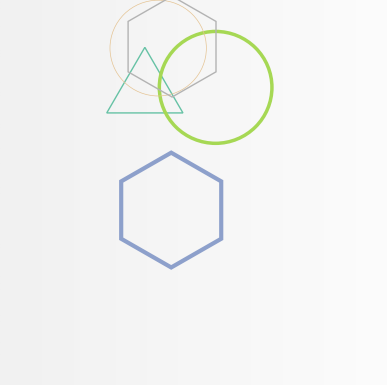[{"shape": "triangle", "thickness": 1, "radius": 0.57, "center": [0.374, 0.763]}, {"shape": "hexagon", "thickness": 3, "radius": 0.75, "center": [0.442, 0.454]}, {"shape": "circle", "thickness": 2.5, "radius": 0.73, "center": [0.556, 0.773]}, {"shape": "circle", "thickness": 0.5, "radius": 0.62, "center": [0.408, 0.875]}, {"shape": "hexagon", "thickness": 1, "radius": 0.65, "center": [0.444, 0.879]}]